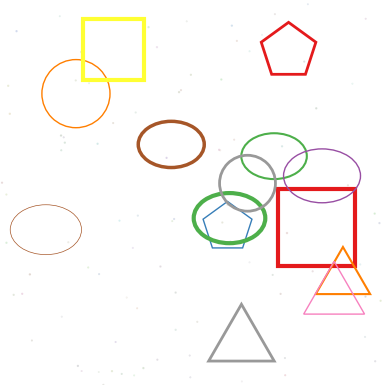[{"shape": "pentagon", "thickness": 2, "radius": 0.37, "center": [0.749, 0.867]}, {"shape": "square", "thickness": 3, "radius": 0.5, "center": [0.821, 0.409]}, {"shape": "pentagon", "thickness": 1, "radius": 0.33, "center": [0.591, 0.41]}, {"shape": "oval", "thickness": 3, "radius": 0.46, "center": [0.596, 0.433]}, {"shape": "oval", "thickness": 1.5, "radius": 0.43, "center": [0.712, 0.594]}, {"shape": "oval", "thickness": 1, "radius": 0.5, "center": [0.836, 0.543]}, {"shape": "triangle", "thickness": 1.5, "radius": 0.41, "center": [0.891, 0.277]}, {"shape": "circle", "thickness": 1, "radius": 0.44, "center": [0.197, 0.757]}, {"shape": "square", "thickness": 3, "radius": 0.4, "center": [0.294, 0.871]}, {"shape": "oval", "thickness": 2.5, "radius": 0.43, "center": [0.445, 0.625]}, {"shape": "oval", "thickness": 0.5, "radius": 0.46, "center": [0.119, 0.403]}, {"shape": "triangle", "thickness": 1, "radius": 0.46, "center": [0.868, 0.23]}, {"shape": "circle", "thickness": 2, "radius": 0.36, "center": [0.643, 0.524]}, {"shape": "triangle", "thickness": 2, "radius": 0.49, "center": [0.627, 0.111]}]